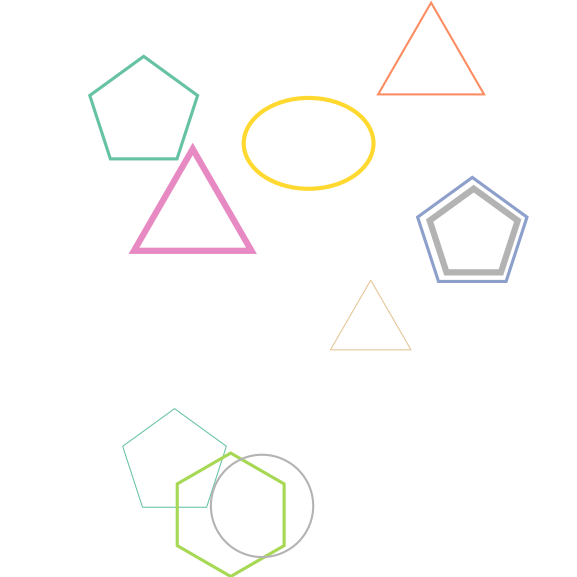[{"shape": "pentagon", "thickness": 0.5, "radius": 0.47, "center": [0.302, 0.197]}, {"shape": "pentagon", "thickness": 1.5, "radius": 0.49, "center": [0.249, 0.803]}, {"shape": "triangle", "thickness": 1, "radius": 0.53, "center": [0.746, 0.889]}, {"shape": "pentagon", "thickness": 1.5, "radius": 0.5, "center": [0.818, 0.592]}, {"shape": "triangle", "thickness": 3, "radius": 0.59, "center": [0.334, 0.624]}, {"shape": "hexagon", "thickness": 1.5, "radius": 0.53, "center": [0.399, 0.108]}, {"shape": "oval", "thickness": 2, "radius": 0.56, "center": [0.534, 0.751]}, {"shape": "triangle", "thickness": 0.5, "radius": 0.4, "center": [0.642, 0.434]}, {"shape": "circle", "thickness": 1, "radius": 0.44, "center": [0.454, 0.123]}, {"shape": "pentagon", "thickness": 3, "radius": 0.4, "center": [0.82, 0.592]}]